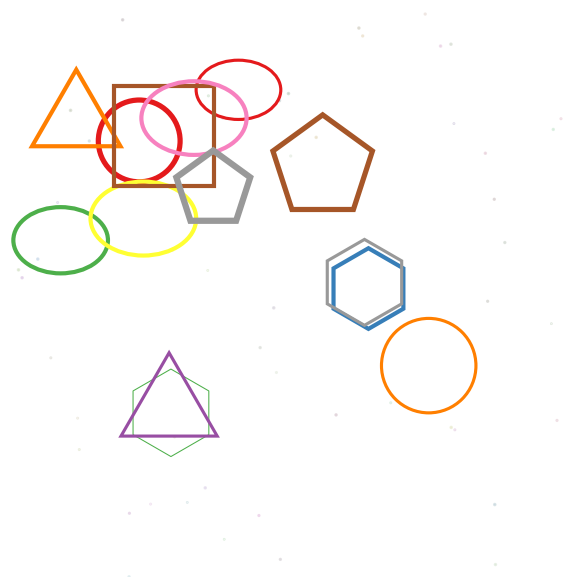[{"shape": "oval", "thickness": 1.5, "radius": 0.37, "center": [0.413, 0.844]}, {"shape": "circle", "thickness": 2.5, "radius": 0.35, "center": [0.241, 0.755]}, {"shape": "hexagon", "thickness": 2, "radius": 0.35, "center": [0.638, 0.499]}, {"shape": "hexagon", "thickness": 0.5, "radius": 0.38, "center": [0.296, 0.284]}, {"shape": "oval", "thickness": 2, "radius": 0.41, "center": [0.105, 0.583]}, {"shape": "triangle", "thickness": 1.5, "radius": 0.48, "center": [0.293, 0.292]}, {"shape": "triangle", "thickness": 2, "radius": 0.44, "center": [0.132, 0.79]}, {"shape": "circle", "thickness": 1.5, "radius": 0.41, "center": [0.742, 0.366]}, {"shape": "oval", "thickness": 2, "radius": 0.46, "center": [0.248, 0.621]}, {"shape": "pentagon", "thickness": 2.5, "radius": 0.45, "center": [0.559, 0.71]}, {"shape": "square", "thickness": 2, "radius": 0.43, "center": [0.283, 0.764]}, {"shape": "oval", "thickness": 2, "radius": 0.46, "center": [0.336, 0.795]}, {"shape": "pentagon", "thickness": 3, "radius": 0.34, "center": [0.369, 0.671]}, {"shape": "hexagon", "thickness": 1.5, "radius": 0.37, "center": [0.631, 0.51]}]